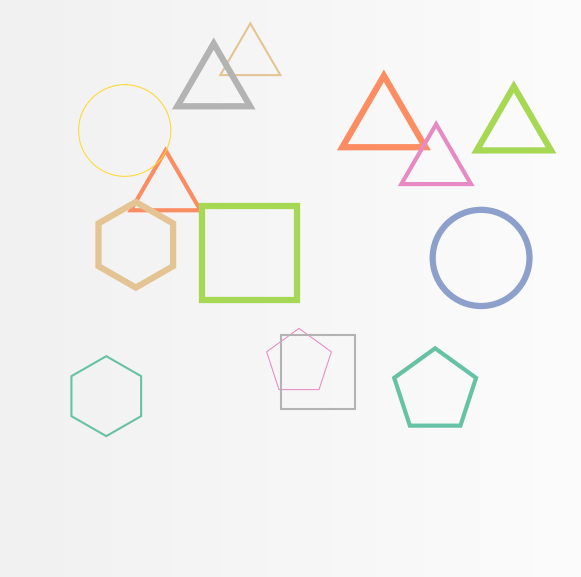[{"shape": "hexagon", "thickness": 1, "radius": 0.35, "center": [0.183, 0.313]}, {"shape": "pentagon", "thickness": 2, "radius": 0.37, "center": [0.749, 0.322]}, {"shape": "triangle", "thickness": 3, "radius": 0.41, "center": [0.66, 0.785]}, {"shape": "triangle", "thickness": 2, "radius": 0.35, "center": [0.285, 0.67]}, {"shape": "circle", "thickness": 3, "radius": 0.42, "center": [0.828, 0.553]}, {"shape": "triangle", "thickness": 2, "radius": 0.35, "center": [0.75, 0.715]}, {"shape": "pentagon", "thickness": 0.5, "radius": 0.29, "center": [0.514, 0.372]}, {"shape": "triangle", "thickness": 3, "radius": 0.37, "center": [0.884, 0.776]}, {"shape": "square", "thickness": 3, "radius": 0.41, "center": [0.429, 0.561]}, {"shape": "circle", "thickness": 0.5, "radius": 0.4, "center": [0.215, 0.773]}, {"shape": "hexagon", "thickness": 3, "radius": 0.37, "center": [0.234, 0.575]}, {"shape": "triangle", "thickness": 1, "radius": 0.3, "center": [0.431, 0.899]}, {"shape": "square", "thickness": 1, "radius": 0.32, "center": [0.547, 0.354]}, {"shape": "triangle", "thickness": 3, "radius": 0.36, "center": [0.368, 0.851]}]